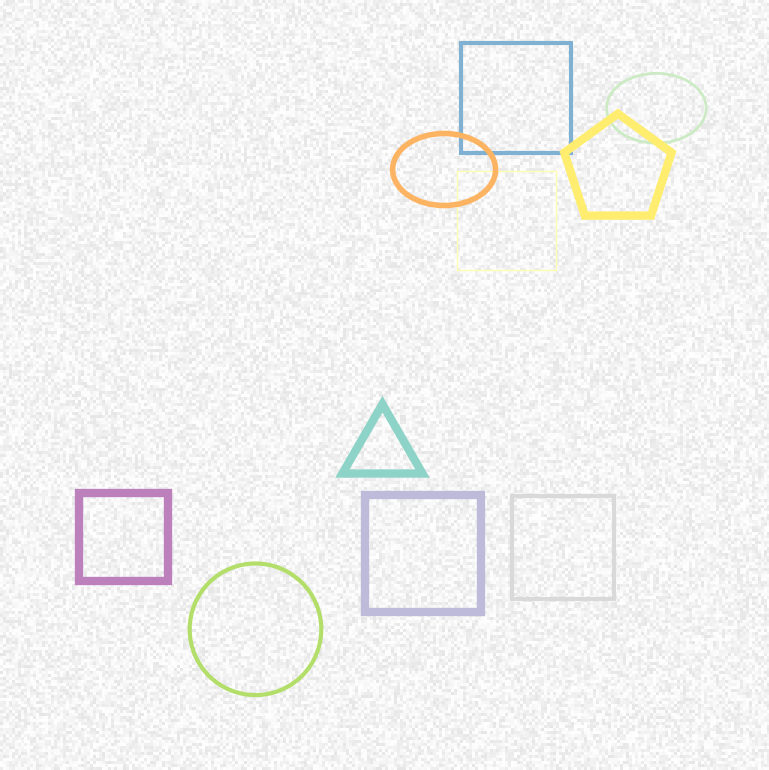[{"shape": "triangle", "thickness": 3, "radius": 0.3, "center": [0.497, 0.415]}, {"shape": "square", "thickness": 0.5, "radius": 0.32, "center": [0.658, 0.713]}, {"shape": "square", "thickness": 3, "radius": 0.38, "center": [0.549, 0.281]}, {"shape": "square", "thickness": 1.5, "radius": 0.36, "center": [0.67, 0.873]}, {"shape": "oval", "thickness": 2, "radius": 0.33, "center": [0.577, 0.78]}, {"shape": "circle", "thickness": 1.5, "radius": 0.43, "center": [0.332, 0.183]}, {"shape": "square", "thickness": 1.5, "radius": 0.33, "center": [0.731, 0.289]}, {"shape": "square", "thickness": 3, "radius": 0.29, "center": [0.16, 0.303]}, {"shape": "oval", "thickness": 1, "radius": 0.32, "center": [0.852, 0.859]}, {"shape": "pentagon", "thickness": 3, "radius": 0.37, "center": [0.802, 0.779]}]